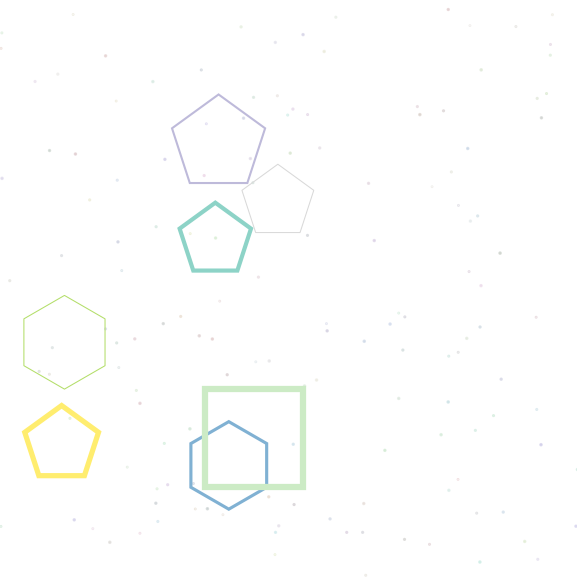[{"shape": "pentagon", "thickness": 2, "radius": 0.32, "center": [0.373, 0.583]}, {"shape": "pentagon", "thickness": 1, "radius": 0.42, "center": [0.378, 0.751]}, {"shape": "hexagon", "thickness": 1.5, "radius": 0.38, "center": [0.396, 0.193]}, {"shape": "hexagon", "thickness": 0.5, "radius": 0.41, "center": [0.112, 0.406]}, {"shape": "pentagon", "thickness": 0.5, "radius": 0.33, "center": [0.481, 0.649]}, {"shape": "square", "thickness": 3, "radius": 0.43, "center": [0.44, 0.24]}, {"shape": "pentagon", "thickness": 2.5, "radius": 0.34, "center": [0.107, 0.23]}]